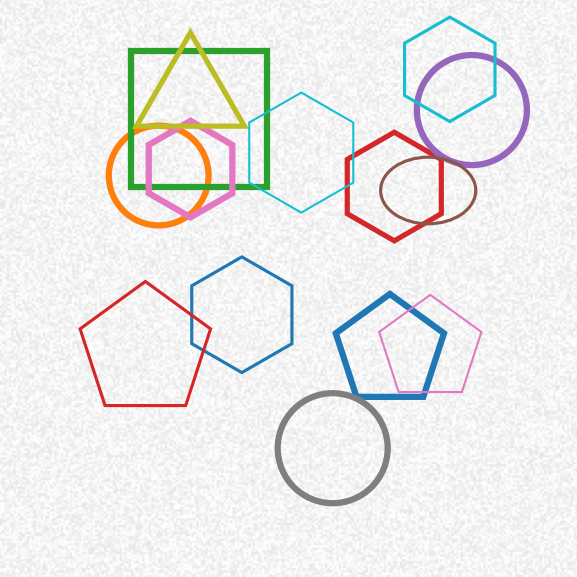[{"shape": "pentagon", "thickness": 3, "radius": 0.49, "center": [0.675, 0.392]}, {"shape": "hexagon", "thickness": 1.5, "radius": 0.5, "center": [0.419, 0.454]}, {"shape": "circle", "thickness": 3, "radius": 0.43, "center": [0.275, 0.695]}, {"shape": "square", "thickness": 3, "radius": 0.59, "center": [0.344, 0.793]}, {"shape": "pentagon", "thickness": 1.5, "radius": 0.59, "center": [0.252, 0.393]}, {"shape": "hexagon", "thickness": 2.5, "radius": 0.47, "center": [0.683, 0.676]}, {"shape": "circle", "thickness": 3, "radius": 0.48, "center": [0.817, 0.809]}, {"shape": "oval", "thickness": 1.5, "radius": 0.41, "center": [0.741, 0.669]}, {"shape": "hexagon", "thickness": 3, "radius": 0.42, "center": [0.33, 0.706]}, {"shape": "pentagon", "thickness": 1, "radius": 0.47, "center": [0.745, 0.396]}, {"shape": "circle", "thickness": 3, "radius": 0.48, "center": [0.576, 0.223]}, {"shape": "triangle", "thickness": 2.5, "radius": 0.54, "center": [0.33, 0.835]}, {"shape": "hexagon", "thickness": 1.5, "radius": 0.45, "center": [0.779, 0.879]}, {"shape": "hexagon", "thickness": 1, "radius": 0.52, "center": [0.522, 0.735]}]